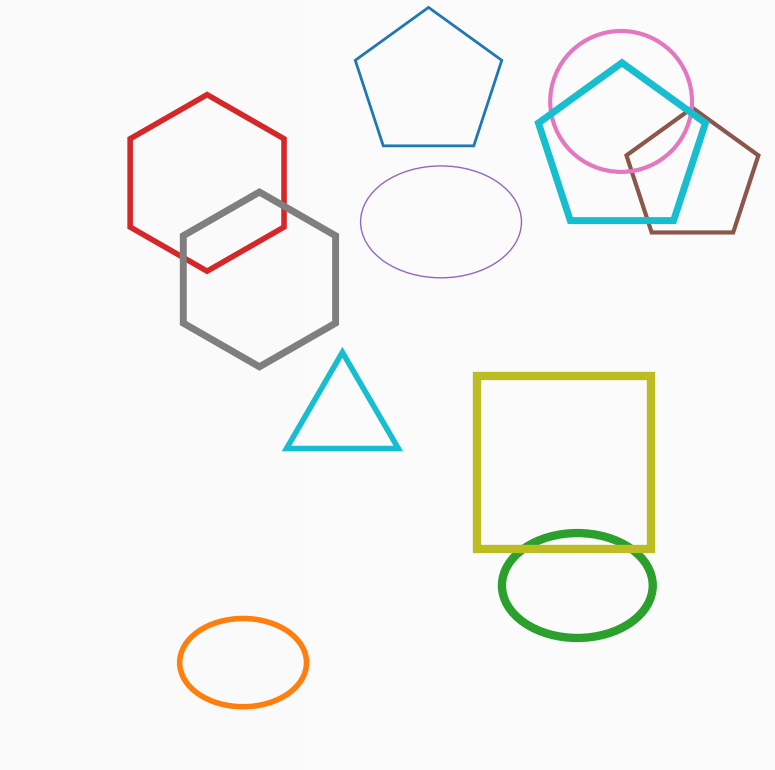[{"shape": "pentagon", "thickness": 1, "radius": 0.5, "center": [0.553, 0.891]}, {"shape": "oval", "thickness": 2, "radius": 0.41, "center": [0.314, 0.139]}, {"shape": "oval", "thickness": 3, "radius": 0.49, "center": [0.745, 0.24]}, {"shape": "hexagon", "thickness": 2, "radius": 0.57, "center": [0.267, 0.762]}, {"shape": "oval", "thickness": 0.5, "radius": 0.52, "center": [0.569, 0.712]}, {"shape": "pentagon", "thickness": 1.5, "radius": 0.45, "center": [0.893, 0.771]}, {"shape": "circle", "thickness": 1.5, "radius": 0.46, "center": [0.801, 0.868]}, {"shape": "hexagon", "thickness": 2.5, "radius": 0.57, "center": [0.335, 0.637]}, {"shape": "square", "thickness": 3, "radius": 0.56, "center": [0.727, 0.4]}, {"shape": "triangle", "thickness": 2, "radius": 0.42, "center": [0.442, 0.459]}, {"shape": "pentagon", "thickness": 2.5, "radius": 0.57, "center": [0.803, 0.805]}]